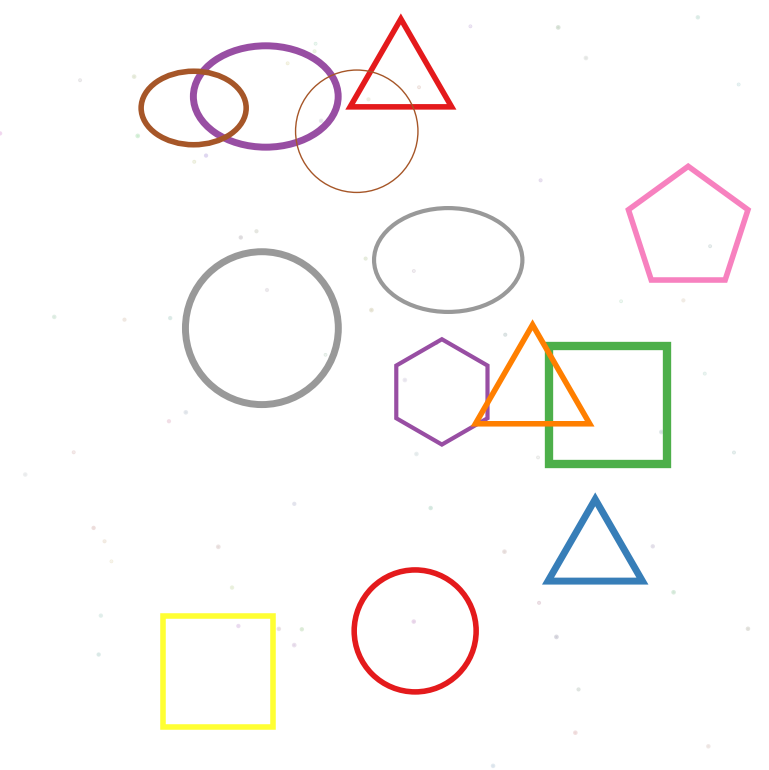[{"shape": "circle", "thickness": 2, "radius": 0.4, "center": [0.539, 0.181]}, {"shape": "triangle", "thickness": 2, "radius": 0.38, "center": [0.521, 0.899]}, {"shape": "triangle", "thickness": 2.5, "radius": 0.35, "center": [0.773, 0.281]}, {"shape": "square", "thickness": 3, "radius": 0.38, "center": [0.79, 0.474]}, {"shape": "hexagon", "thickness": 1.5, "radius": 0.34, "center": [0.574, 0.491]}, {"shape": "oval", "thickness": 2.5, "radius": 0.47, "center": [0.345, 0.875]}, {"shape": "triangle", "thickness": 2, "radius": 0.43, "center": [0.692, 0.492]}, {"shape": "square", "thickness": 2, "radius": 0.36, "center": [0.283, 0.128]}, {"shape": "circle", "thickness": 0.5, "radius": 0.4, "center": [0.463, 0.83]}, {"shape": "oval", "thickness": 2, "radius": 0.34, "center": [0.251, 0.86]}, {"shape": "pentagon", "thickness": 2, "radius": 0.41, "center": [0.894, 0.702]}, {"shape": "circle", "thickness": 2.5, "radius": 0.5, "center": [0.34, 0.574]}, {"shape": "oval", "thickness": 1.5, "radius": 0.48, "center": [0.582, 0.662]}]